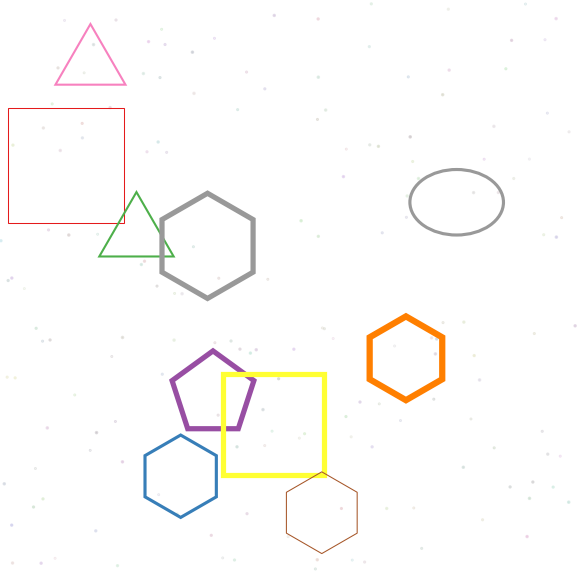[{"shape": "square", "thickness": 0.5, "radius": 0.5, "center": [0.114, 0.712]}, {"shape": "hexagon", "thickness": 1.5, "radius": 0.36, "center": [0.313, 0.174]}, {"shape": "triangle", "thickness": 1, "radius": 0.37, "center": [0.236, 0.592]}, {"shape": "pentagon", "thickness": 2.5, "radius": 0.37, "center": [0.369, 0.317]}, {"shape": "hexagon", "thickness": 3, "radius": 0.36, "center": [0.703, 0.379]}, {"shape": "square", "thickness": 2.5, "radius": 0.44, "center": [0.474, 0.264]}, {"shape": "hexagon", "thickness": 0.5, "radius": 0.35, "center": [0.557, 0.111]}, {"shape": "triangle", "thickness": 1, "radius": 0.35, "center": [0.157, 0.887]}, {"shape": "oval", "thickness": 1.5, "radius": 0.41, "center": [0.791, 0.649]}, {"shape": "hexagon", "thickness": 2.5, "radius": 0.46, "center": [0.359, 0.573]}]